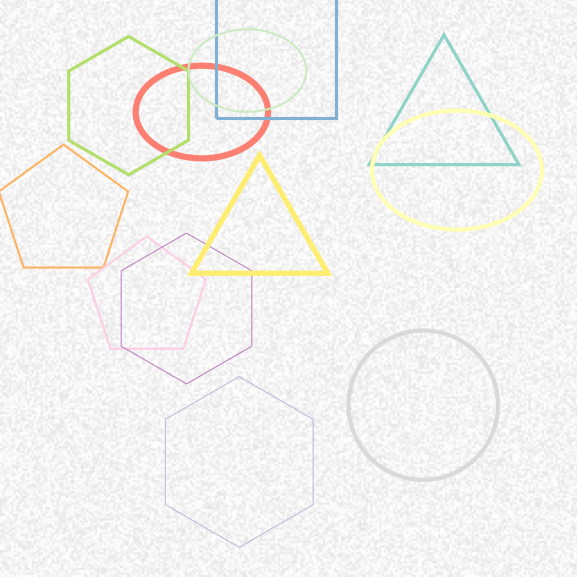[{"shape": "triangle", "thickness": 1.5, "radius": 0.75, "center": [0.769, 0.789]}, {"shape": "oval", "thickness": 2, "radius": 0.74, "center": [0.791, 0.705]}, {"shape": "hexagon", "thickness": 0.5, "radius": 0.74, "center": [0.414, 0.199]}, {"shape": "oval", "thickness": 3, "radius": 0.57, "center": [0.35, 0.805]}, {"shape": "square", "thickness": 1.5, "radius": 0.52, "center": [0.478, 0.898]}, {"shape": "pentagon", "thickness": 1, "radius": 0.59, "center": [0.11, 0.631]}, {"shape": "hexagon", "thickness": 1.5, "radius": 0.6, "center": [0.223, 0.816]}, {"shape": "pentagon", "thickness": 1, "radius": 0.54, "center": [0.254, 0.482]}, {"shape": "circle", "thickness": 2, "radius": 0.65, "center": [0.733, 0.298]}, {"shape": "hexagon", "thickness": 0.5, "radius": 0.65, "center": [0.323, 0.465]}, {"shape": "oval", "thickness": 1, "radius": 0.51, "center": [0.428, 0.877]}, {"shape": "triangle", "thickness": 2.5, "radius": 0.68, "center": [0.45, 0.594]}]